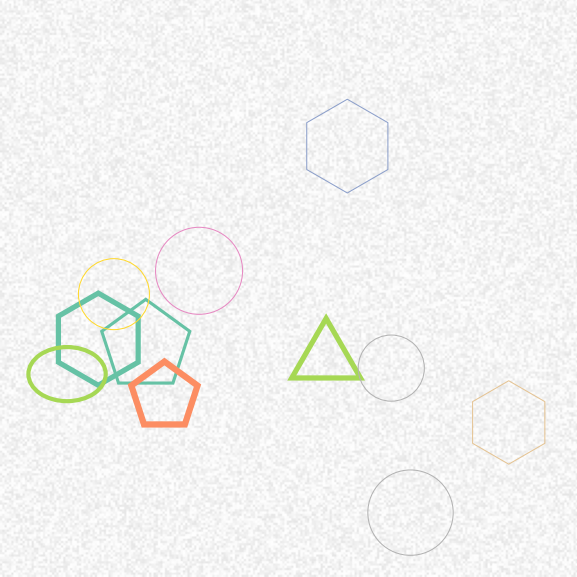[{"shape": "hexagon", "thickness": 2.5, "radius": 0.4, "center": [0.17, 0.412]}, {"shape": "pentagon", "thickness": 1.5, "radius": 0.4, "center": [0.252, 0.401]}, {"shape": "pentagon", "thickness": 3, "radius": 0.3, "center": [0.285, 0.313]}, {"shape": "hexagon", "thickness": 0.5, "radius": 0.41, "center": [0.601, 0.746]}, {"shape": "circle", "thickness": 0.5, "radius": 0.38, "center": [0.345, 0.53]}, {"shape": "oval", "thickness": 2, "radius": 0.33, "center": [0.116, 0.351]}, {"shape": "triangle", "thickness": 2.5, "radius": 0.34, "center": [0.565, 0.379]}, {"shape": "circle", "thickness": 0.5, "radius": 0.31, "center": [0.197, 0.49]}, {"shape": "hexagon", "thickness": 0.5, "radius": 0.36, "center": [0.881, 0.268]}, {"shape": "circle", "thickness": 0.5, "radius": 0.37, "center": [0.711, 0.111]}, {"shape": "circle", "thickness": 0.5, "radius": 0.29, "center": [0.678, 0.362]}]